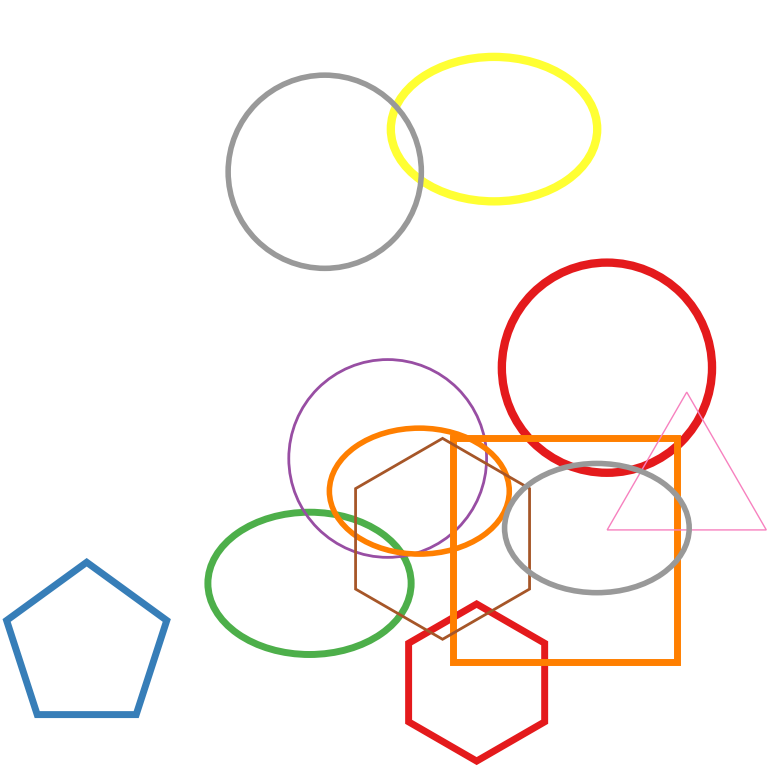[{"shape": "hexagon", "thickness": 2.5, "radius": 0.51, "center": [0.619, 0.114]}, {"shape": "circle", "thickness": 3, "radius": 0.68, "center": [0.788, 0.522]}, {"shape": "pentagon", "thickness": 2.5, "radius": 0.55, "center": [0.113, 0.16]}, {"shape": "oval", "thickness": 2.5, "radius": 0.66, "center": [0.402, 0.242]}, {"shape": "circle", "thickness": 1, "radius": 0.64, "center": [0.503, 0.405]}, {"shape": "square", "thickness": 2.5, "radius": 0.73, "center": [0.734, 0.286]}, {"shape": "oval", "thickness": 2, "radius": 0.58, "center": [0.545, 0.362]}, {"shape": "oval", "thickness": 3, "radius": 0.67, "center": [0.642, 0.832]}, {"shape": "hexagon", "thickness": 1, "radius": 0.65, "center": [0.575, 0.3]}, {"shape": "triangle", "thickness": 0.5, "radius": 0.6, "center": [0.892, 0.371]}, {"shape": "oval", "thickness": 2, "radius": 0.6, "center": [0.775, 0.314]}, {"shape": "circle", "thickness": 2, "radius": 0.63, "center": [0.422, 0.777]}]